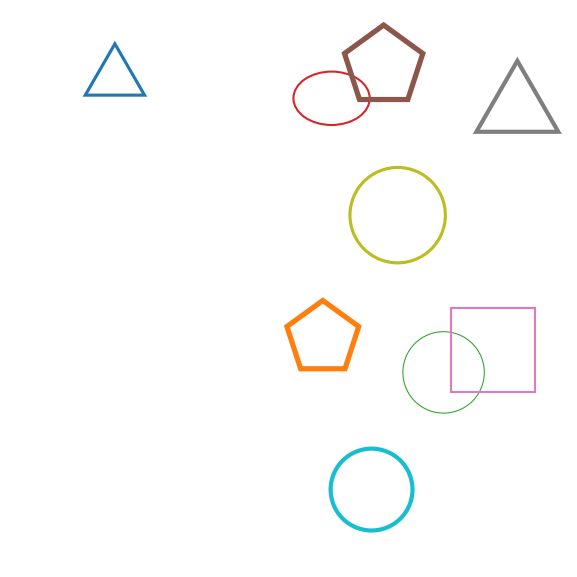[{"shape": "triangle", "thickness": 1.5, "radius": 0.3, "center": [0.199, 0.864]}, {"shape": "pentagon", "thickness": 2.5, "radius": 0.33, "center": [0.559, 0.413]}, {"shape": "circle", "thickness": 0.5, "radius": 0.35, "center": [0.768, 0.354]}, {"shape": "oval", "thickness": 1, "radius": 0.33, "center": [0.574, 0.829]}, {"shape": "pentagon", "thickness": 2.5, "radius": 0.36, "center": [0.664, 0.884]}, {"shape": "square", "thickness": 1, "radius": 0.37, "center": [0.854, 0.393]}, {"shape": "triangle", "thickness": 2, "radius": 0.41, "center": [0.896, 0.812]}, {"shape": "circle", "thickness": 1.5, "radius": 0.41, "center": [0.689, 0.627]}, {"shape": "circle", "thickness": 2, "radius": 0.35, "center": [0.643, 0.151]}]